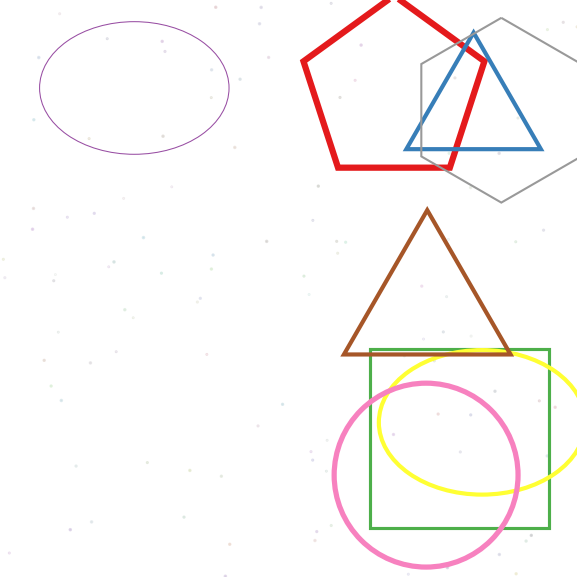[{"shape": "pentagon", "thickness": 3, "radius": 0.82, "center": [0.682, 0.842]}, {"shape": "triangle", "thickness": 2, "radius": 0.67, "center": [0.82, 0.808]}, {"shape": "square", "thickness": 1.5, "radius": 0.77, "center": [0.796, 0.24]}, {"shape": "oval", "thickness": 0.5, "radius": 0.82, "center": [0.233, 0.847]}, {"shape": "oval", "thickness": 2, "radius": 0.89, "center": [0.835, 0.268]}, {"shape": "triangle", "thickness": 2, "radius": 0.83, "center": [0.74, 0.469]}, {"shape": "circle", "thickness": 2.5, "radius": 0.8, "center": [0.738, 0.176]}, {"shape": "hexagon", "thickness": 1, "radius": 0.8, "center": [0.868, 0.808]}]